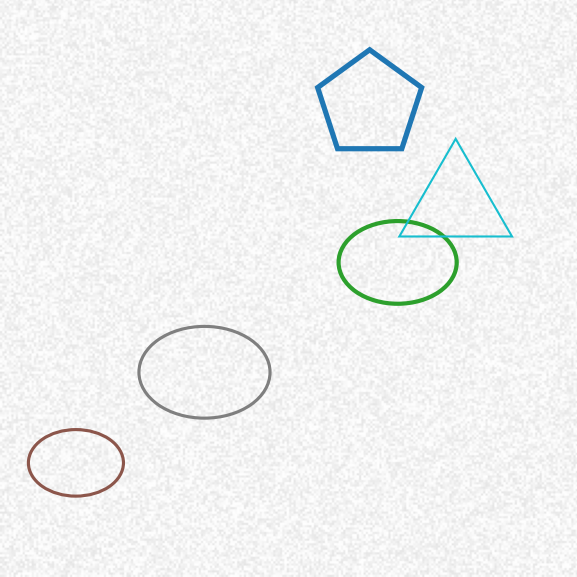[{"shape": "pentagon", "thickness": 2.5, "radius": 0.47, "center": [0.64, 0.818]}, {"shape": "oval", "thickness": 2, "radius": 0.51, "center": [0.689, 0.545]}, {"shape": "oval", "thickness": 1.5, "radius": 0.41, "center": [0.131, 0.198]}, {"shape": "oval", "thickness": 1.5, "radius": 0.57, "center": [0.354, 0.355]}, {"shape": "triangle", "thickness": 1, "radius": 0.56, "center": [0.789, 0.646]}]